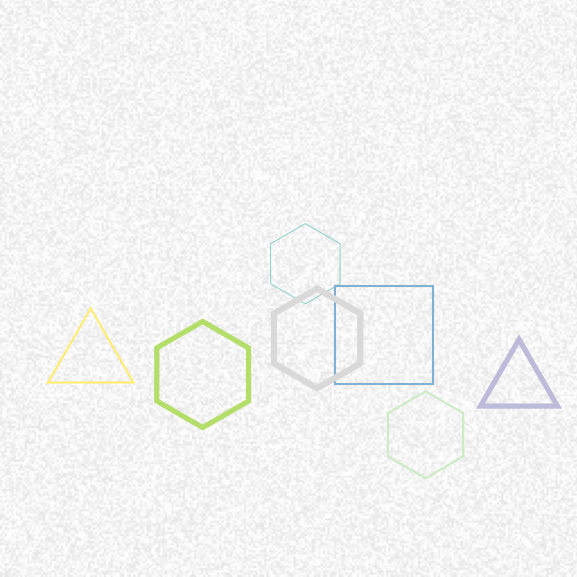[{"shape": "hexagon", "thickness": 0.5, "radius": 0.35, "center": [0.529, 0.542]}, {"shape": "triangle", "thickness": 2.5, "radius": 0.38, "center": [0.899, 0.334]}, {"shape": "square", "thickness": 1, "radius": 0.42, "center": [0.664, 0.419]}, {"shape": "hexagon", "thickness": 2.5, "radius": 0.46, "center": [0.351, 0.351]}, {"shape": "hexagon", "thickness": 3, "radius": 0.43, "center": [0.549, 0.413]}, {"shape": "hexagon", "thickness": 1, "radius": 0.38, "center": [0.737, 0.246]}, {"shape": "triangle", "thickness": 1, "radius": 0.43, "center": [0.157, 0.38]}]